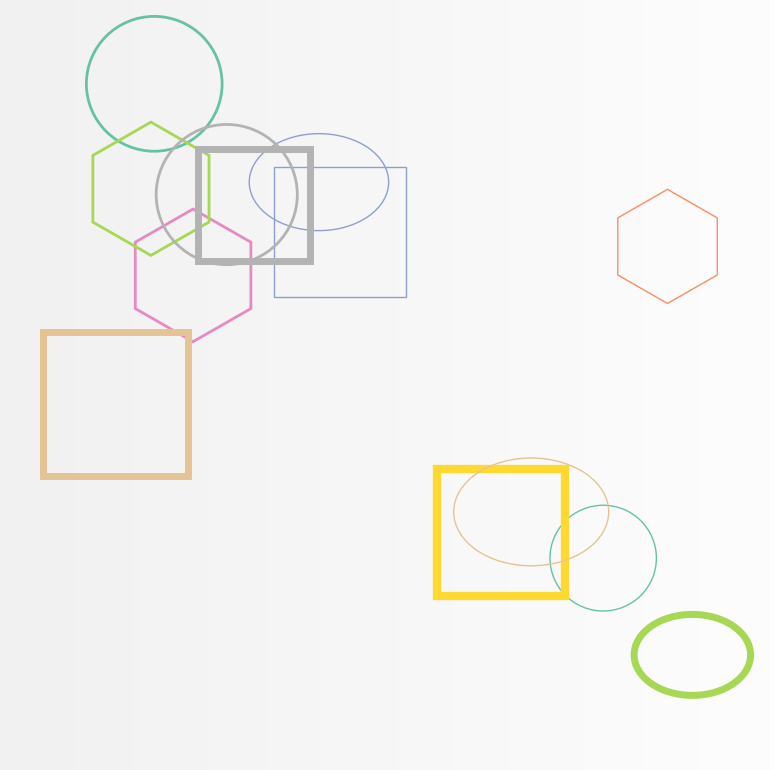[{"shape": "circle", "thickness": 0.5, "radius": 0.34, "center": [0.778, 0.275]}, {"shape": "circle", "thickness": 1, "radius": 0.44, "center": [0.199, 0.891]}, {"shape": "hexagon", "thickness": 0.5, "radius": 0.37, "center": [0.861, 0.68]}, {"shape": "oval", "thickness": 0.5, "radius": 0.45, "center": [0.412, 0.763]}, {"shape": "square", "thickness": 0.5, "radius": 0.42, "center": [0.439, 0.699]}, {"shape": "hexagon", "thickness": 1, "radius": 0.43, "center": [0.249, 0.642]}, {"shape": "hexagon", "thickness": 1, "radius": 0.43, "center": [0.195, 0.755]}, {"shape": "oval", "thickness": 2.5, "radius": 0.38, "center": [0.893, 0.15]}, {"shape": "square", "thickness": 3, "radius": 0.41, "center": [0.646, 0.309]}, {"shape": "oval", "thickness": 0.5, "radius": 0.5, "center": [0.685, 0.335]}, {"shape": "square", "thickness": 2.5, "radius": 0.47, "center": [0.149, 0.475]}, {"shape": "square", "thickness": 2.5, "radius": 0.36, "center": [0.328, 0.733]}, {"shape": "circle", "thickness": 1, "radius": 0.46, "center": [0.293, 0.747]}]